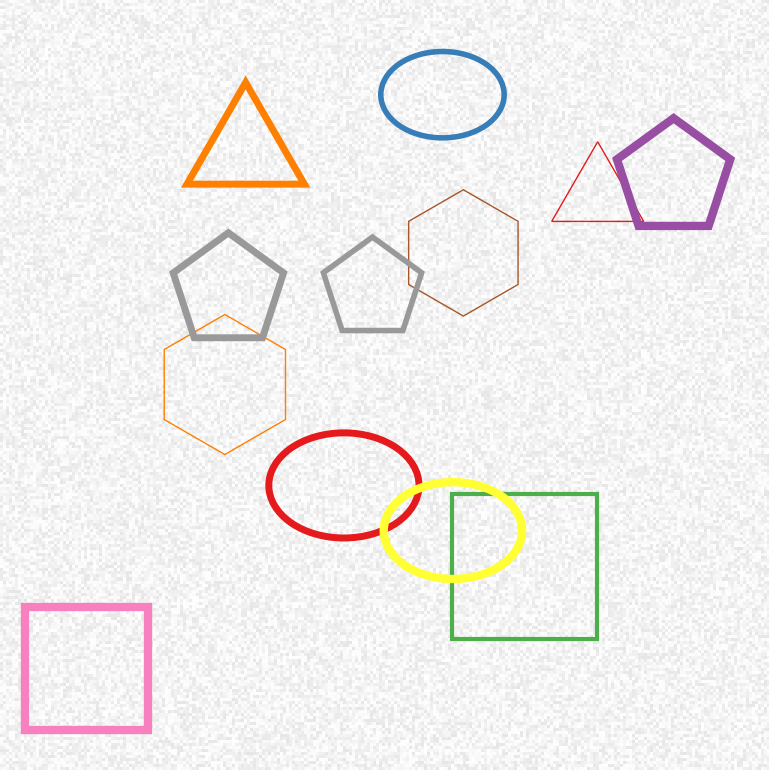[{"shape": "triangle", "thickness": 0.5, "radius": 0.34, "center": [0.776, 0.747]}, {"shape": "oval", "thickness": 2.5, "radius": 0.49, "center": [0.447, 0.37]}, {"shape": "oval", "thickness": 2, "radius": 0.4, "center": [0.575, 0.877]}, {"shape": "square", "thickness": 1.5, "radius": 0.47, "center": [0.681, 0.265]}, {"shape": "pentagon", "thickness": 3, "radius": 0.39, "center": [0.875, 0.769]}, {"shape": "hexagon", "thickness": 0.5, "radius": 0.45, "center": [0.292, 0.501]}, {"shape": "triangle", "thickness": 2.5, "radius": 0.44, "center": [0.319, 0.805]}, {"shape": "oval", "thickness": 3, "radius": 0.45, "center": [0.588, 0.311]}, {"shape": "hexagon", "thickness": 0.5, "radius": 0.41, "center": [0.602, 0.672]}, {"shape": "square", "thickness": 3, "radius": 0.4, "center": [0.112, 0.132]}, {"shape": "pentagon", "thickness": 2, "radius": 0.34, "center": [0.484, 0.625]}, {"shape": "pentagon", "thickness": 2.5, "radius": 0.38, "center": [0.297, 0.622]}]